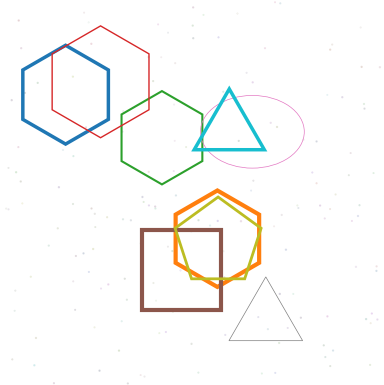[{"shape": "hexagon", "thickness": 2.5, "radius": 0.64, "center": [0.17, 0.754]}, {"shape": "hexagon", "thickness": 3, "radius": 0.63, "center": [0.565, 0.38]}, {"shape": "hexagon", "thickness": 1.5, "radius": 0.61, "center": [0.421, 0.642]}, {"shape": "hexagon", "thickness": 1, "radius": 0.73, "center": [0.261, 0.788]}, {"shape": "square", "thickness": 3, "radius": 0.51, "center": [0.471, 0.299]}, {"shape": "oval", "thickness": 0.5, "radius": 0.67, "center": [0.655, 0.658]}, {"shape": "triangle", "thickness": 0.5, "radius": 0.55, "center": [0.69, 0.17]}, {"shape": "pentagon", "thickness": 2, "radius": 0.59, "center": [0.567, 0.371]}, {"shape": "triangle", "thickness": 2.5, "radius": 0.53, "center": [0.595, 0.664]}]